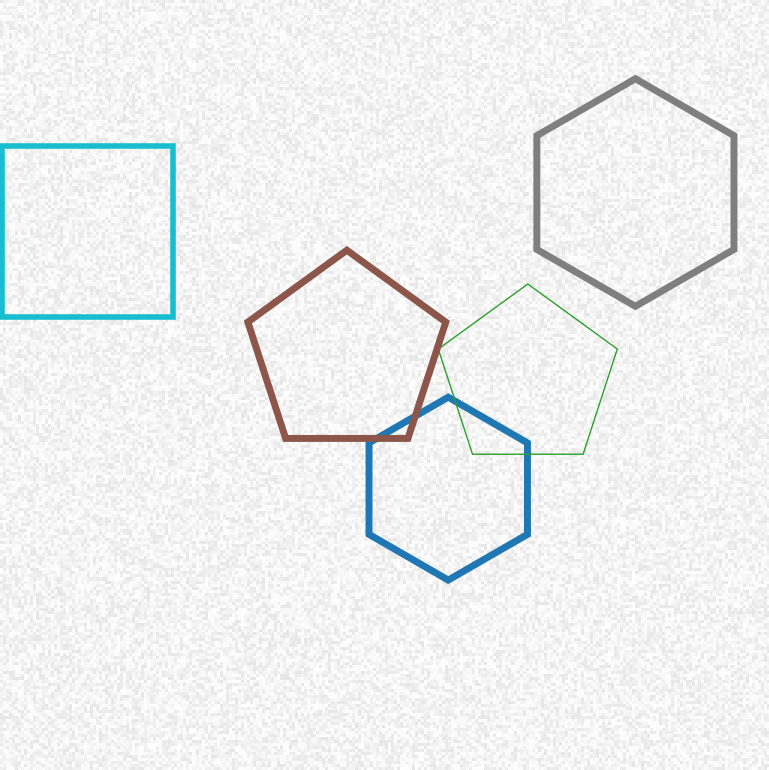[{"shape": "hexagon", "thickness": 2.5, "radius": 0.59, "center": [0.582, 0.365]}, {"shape": "pentagon", "thickness": 0.5, "radius": 0.61, "center": [0.685, 0.509]}, {"shape": "pentagon", "thickness": 2.5, "radius": 0.68, "center": [0.45, 0.54]}, {"shape": "hexagon", "thickness": 2.5, "radius": 0.74, "center": [0.825, 0.75]}, {"shape": "square", "thickness": 2, "radius": 0.55, "center": [0.113, 0.699]}]